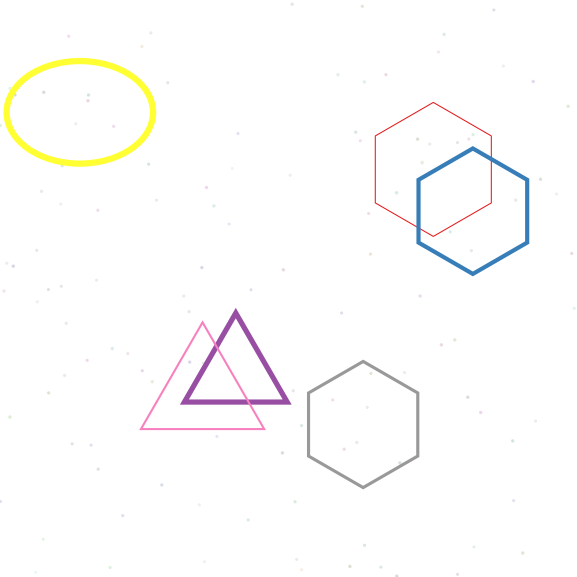[{"shape": "hexagon", "thickness": 0.5, "radius": 0.58, "center": [0.75, 0.706]}, {"shape": "hexagon", "thickness": 2, "radius": 0.54, "center": [0.819, 0.633]}, {"shape": "triangle", "thickness": 2.5, "radius": 0.51, "center": [0.408, 0.354]}, {"shape": "oval", "thickness": 3, "radius": 0.63, "center": [0.138, 0.805]}, {"shape": "triangle", "thickness": 1, "radius": 0.62, "center": [0.351, 0.318]}, {"shape": "hexagon", "thickness": 1.5, "radius": 0.55, "center": [0.629, 0.264]}]